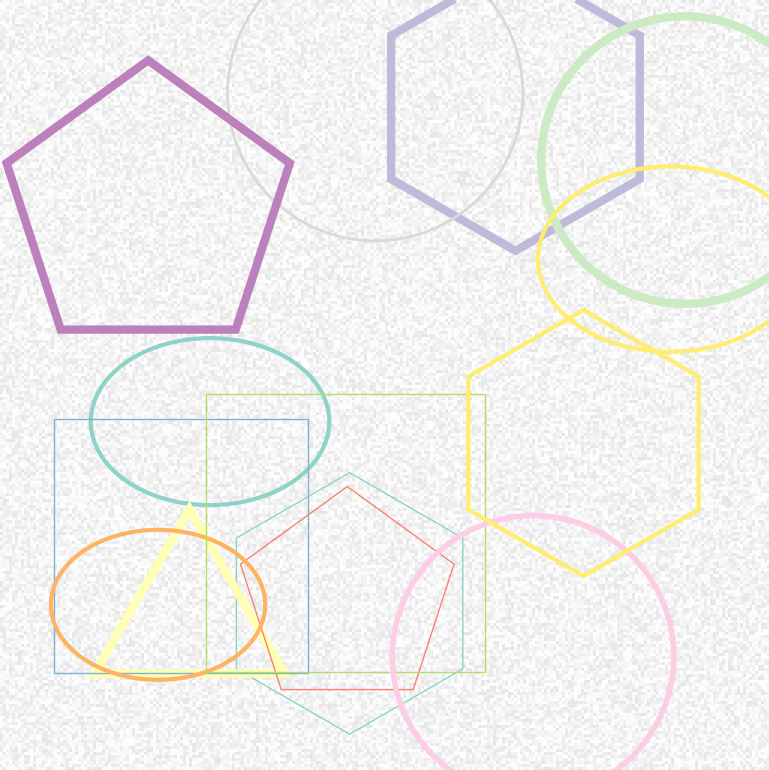[{"shape": "oval", "thickness": 1.5, "radius": 0.77, "center": [0.273, 0.452]}, {"shape": "hexagon", "thickness": 0.5, "radius": 0.85, "center": [0.454, 0.216]}, {"shape": "triangle", "thickness": 3, "radius": 0.71, "center": [0.246, 0.196]}, {"shape": "hexagon", "thickness": 3, "radius": 0.93, "center": [0.669, 0.861]}, {"shape": "pentagon", "thickness": 0.5, "radius": 0.73, "center": [0.451, 0.222]}, {"shape": "square", "thickness": 0.5, "radius": 0.82, "center": [0.235, 0.291]}, {"shape": "oval", "thickness": 1.5, "radius": 0.7, "center": [0.205, 0.215]}, {"shape": "square", "thickness": 0.5, "radius": 0.9, "center": [0.448, 0.308]}, {"shape": "circle", "thickness": 2, "radius": 0.91, "center": [0.692, 0.148]}, {"shape": "circle", "thickness": 1, "radius": 0.96, "center": [0.487, 0.879]}, {"shape": "pentagon", "thickness": 3, "radius": 0.97, "center": [0.192, 0.728]}, {"shape": "circle", "thickness": 3, "radius": 0.93, "center": [0.89, 0.792]}, {"shape": "hexagon", "thickness": 1.5, "radius": 0.86, "center": [0.758, 0.425]}, {"shape": "oval", "thickness": 1.5, "radius": 0.86, "center": [0.871, 0.663]}]